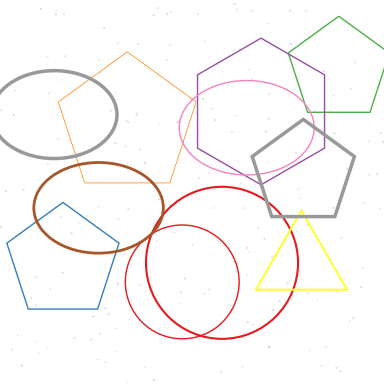[{"shape": "circle", "thickness": 1.5, "radius": 0.99, "center": [0.577, 0.317]}, {"shape": "circle", "thickness": 1, "radius": 0.74, "center": [0.473, 0.268]}, {"shape": "pentagon", "thickness": 1, "radius": 0.77, "center": [0.163, 0.321]}, {"shape": "pentagon", "thickness": 1, "radius": 0.69, "center": [0.88, 0.82]}, {"shape": "hexagon", "thickness": 1, "radius": 0.95, "center": [0.678, 0.71]}, {"shape": "pentagon", "thickness": 0.5, "radius": 0.94, "center": [0.331, 0.677]}, {"shape": "triangle", "thickness": 1.5, "radius": 0.68, "center": [0.783, 0.316]}, {"shape": "oval", "thickness": 2, "radius": 0.84, "center": [0.256, 0.46]}, {"shape": "oval", "thickness": 1, "radius": 0.88, "center": [0.641, 0.668]}, {"shape": "oval", "thickness": 2.5, "radius": 0.82, "center": [0.141, 0.702]}, {"shape": "pentagon", "thickness": 2.5, "radius": 0.7, "center": [0.788, 0.55]}]